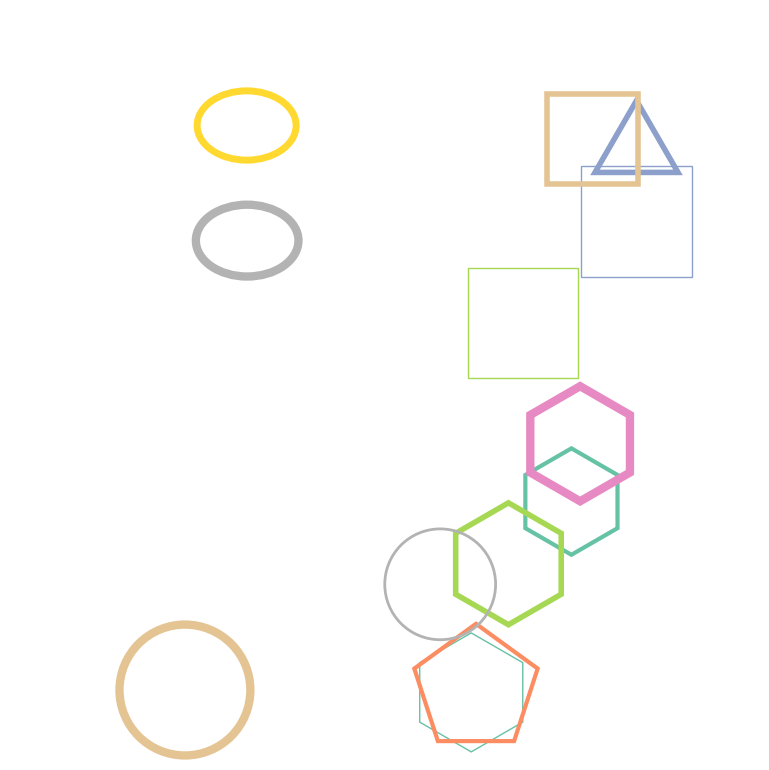[{"shape": "hexagon", "thickness": 0.5, "radius": 0.39, "center": [0.612, 0.101]}, {"shape": "hexagon", "thickness": 1.5, "radius": 0.35, "center": [0.742, 0.349]}, {"shape": "pentagon", "thickness": 1.5, "radius": 0.42, "center": [0.618, 0.106]}, {"shape": "triangle", "thickness": 2, "radius": 0.31, "center": [0.827, 0.807]}, {"shape": "square", "thickness": 0.5, "radius": 0.36, "center": [0.827, 0.713]}, {"shape": "hexagon", "thickness": 3, "radius": 0.37, "center": [0.753, 0.424]}, {"shape": "hexagon", "thickness": 2, "radius": 0.4, "center": [0.66, 0.268]}, {"shape": "square", "thickness": 0.5, "radius": 0.36, "center": [0.679, 0.581]}, {"shape": "oval", "thickness": 2.5, "radius": 0.32, "center": [0.32, 0.837]}, {"shape": "square", "thickness": 2, "radius": 0.29, "center": [0.769, 0.82]}, {"shape": "circle", "thickness": 3, "radius": 0.42, "center": [0.24, 0.104]}, {"shape": "circle", "thickness": 1, "radius": 0.36, "center": [0.572, 0.241]}, {"shape": "oval", "thickness": 3, "radius": 0.33, "center": [0.321, 0.688]}]